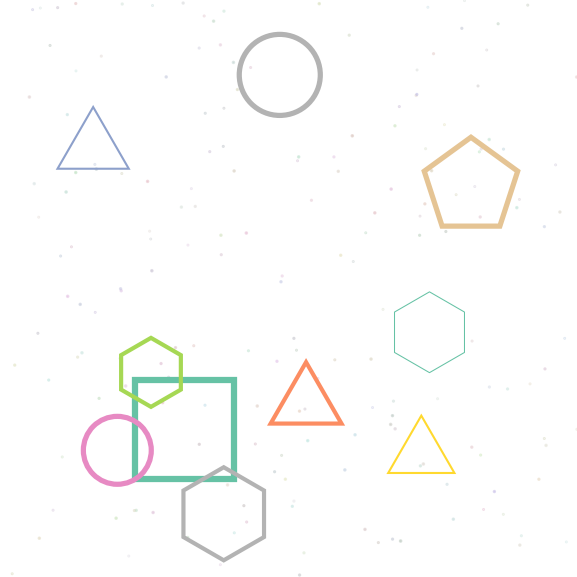[{"shape": "square", "thickness": 3, "radius": 0.43, "center": [0.319, 0.255]}, {"shape": "hexagon", "thickness": 0.5, "radius": 0.35, "center": [0.744, 0.424]}, {"shape": "triangle", "thickness": 2, "radius": 0.35, "center": [0.53, 0.301]}, {"shape": "triangle", "thickness": 1, "radius": 0.36, "center": [0.161, 0.743]}, {"shape": "circle", "thickness": 2.5, "radius": 0.29, "center": [0.203, 0.219]}, {"shape": "hexagon", "thickness": 2, "radius": 0.3, "center": [0.261, 0.354]}, {"shape": "triangle", "thickness": 1, "radius": 0.33, "center": [0.73, 0.213]}, {"shape": "pentagon", "thickness": 2.5, "radius": 0.43, "center": [0.816, 0.676]}, {"shape": "hexagon", "thickness": 2, "radius": 0.4, "center": [0.387, 0.109]}, {"shape": "circle", "thickness": 2.5, "radius": 0.35, "center": [0.484, 0.869]}]